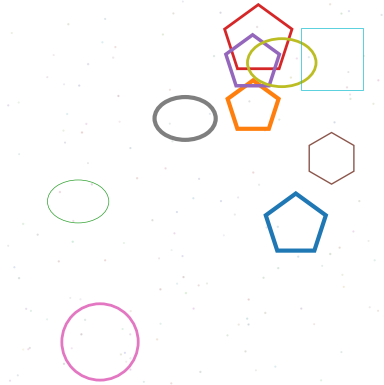[{"shape": "pentagon", "thickness": 3, "radius": 0.41, "center": [0.768, 0.415]}, {"shape": "pentagon", "thickness": 3, "radius": 0.35, "center": [0.657, 0.722]}, {"shape": "oval", "thickness": 0.5, "radius": 0.4, "center": [0.203, 0.477]}, {"shape": "pentagon", "thickness": 2, "radius": 0.46, "center": [0.671, 0.896]}, {"shape": "pentagon", "thickness": 2.5, "radius": 0.37, "center": [0.656, 0.836]}, {"shape": "hexagon", "thickness": 1, "radius": 0.33, "center": [0.861, 0.589]}, {"shape": "circle", "thickness": 2, "radius": 0.5, "center": [0.26, 0.112]}, {"shape": "oval", "thickness": 3, "radius": 0.4, "center": [0.481, 0.692]}, {"shape": "oval", "thickness": 2, "radius": 0.45, "center": [0.732, 0.837]}, {"shape": "square", "thickness": 0.5, "radius": 0.4, "center": [0.863, 0.847]}]